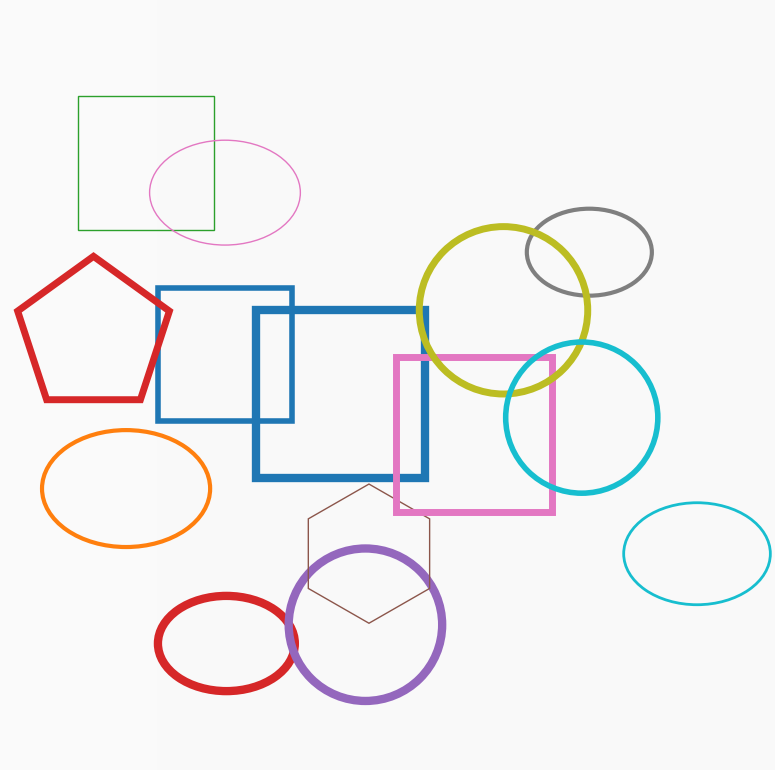[{"shape": "square", "thickness": 2, "radius": 0.43, "center": [0.291, 0.54]}, {"shape": "square", "thickness": 3, "radius": 0.55, "center": [0.44, 0.489]}, {"shape": "oval", "thickness": 1.5, "radius": 0.54, "center": [0.163, 0.366]}, {"shape": "square", "thickness": 0.5, "radius": 0.44, "center": [0.189, 0.788]}, {"shape": "pentagon", "thickness": 2.5, "radius": 0.51, "center": [0.121, 0.564]}, {"shape": "oval", "thickness": 3, "radius": 0.44, "center": [0.292, 0.164]}, {"shape": "circle", "thickness": 3, "radius": 0.5, "center": [0.472, 0.189]}, {"shape": "hexagon", "thickness": 0.5, "radius": 0.45, "center": [0.476, 0.281]}, {"shape": "square", "thickness": 2.5, "radius": 0.5, "center": [0.612, 0.435]}, {"shape": "oval", "thickness": 0.5, "radius": 0.49, "center": [0.29, 0.75]}, {"shape": "oval", "thickness": 1.5, "radius": 0.4, "center": [0.76, 0.672]}, {"shape": "circle", "thickness": 2.5, "radius": 0.54, "center": [0.65, 0.597]}, {"shape": "circle", "thickness": 2, "radius": 0.49, "center": [0.751, 0.458]}, {"shape": "oval", "thickness": 1, "radius": 0.47, "center": [0.899, 0.281]}]